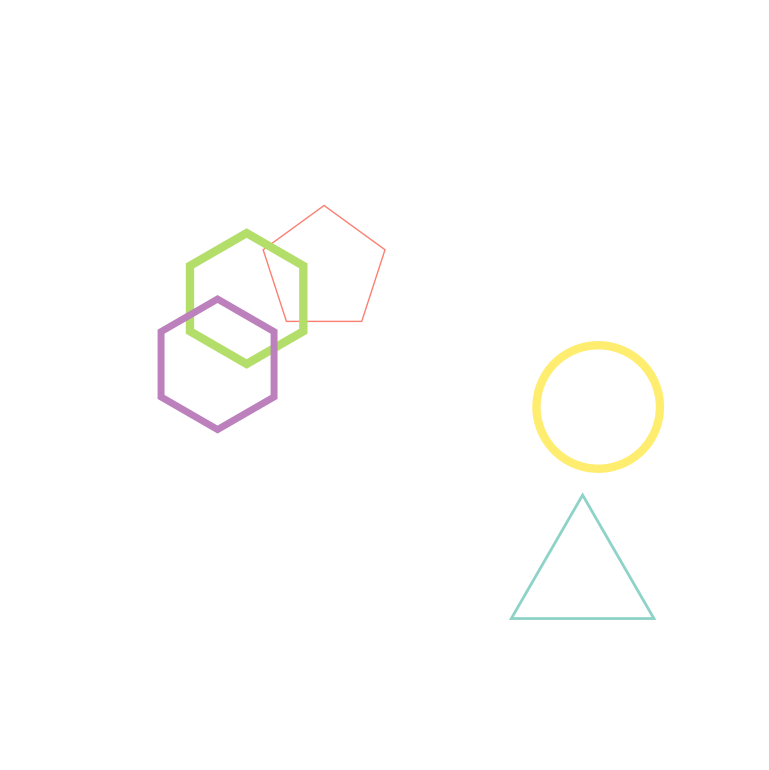[{"shape": "triangle", "thickness": 1, "radius": 0.53, "center": [0.757, 0.25]}, {"shape": "pentagon", "thickness": 0.5, "radius": 0.42, "center": [0.421, 0.65]}, {"shape": "hexagon", "thickness": 3, "radius": 0.43, "center": [0.32, 0.612]}, {"shape": "hexagon", "thickness": 2.5, "radius": 0.42, "center": [0.283, 0.527]}, {"shape": "circle", "thickness": 3, "radius": 0.4, "center": [0.777, 0.471]}]